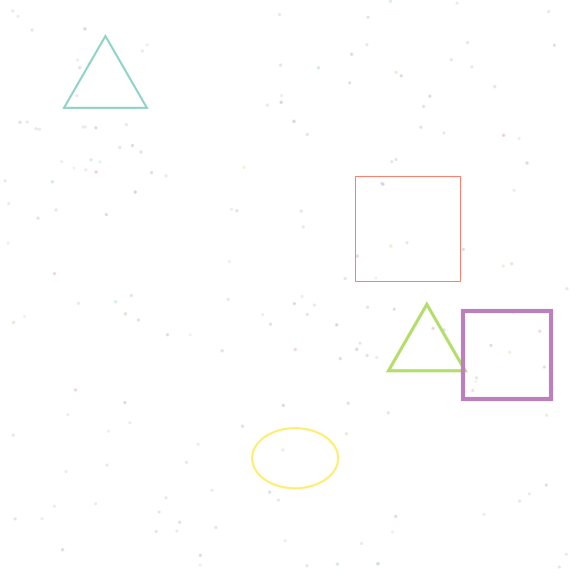[{"shape": "triangle", "thickness": 1, "radius": 0.41, "center": [0.183, 0.854]}, {"shape": "square", "thickness": 0.5, "radius": 0.46, "center": [0.705, 0.604]}, {"shape": "triangle", "thickness": 1.5, "radius": 0.38, "center": [0.739, 0.395]}, {"shape": "square", "thickness": 2, "radius": 0.38, "center": [0.877, 0.384]}, {"shape": "oval", "thickness": 1, "radius": 0.37, "center": [0.511, 0.206]}]